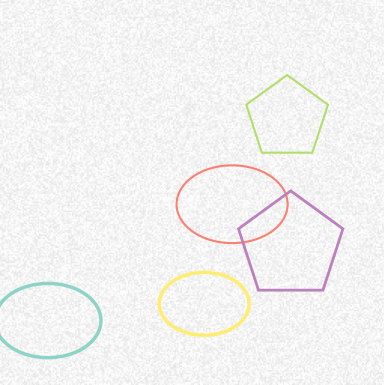[{"shape": "oval", "thickness": 2.5, "radius": 0.69, "center": [0.124, 0.167]}, {"shape": "oval", "thickness": 1.5, "radius": 0.72, "center": [0.603, 0.47]}, {"shape": "pentagon", "thickness": 1.5, "radius": 0.56, "center": [0.746, 0.694]}, {"shape": "pentagon", "thickness": 2, "radius": 0.71, "center": [0.755, 0.362]}, {"shape": "oval", "thickness": 2.5, "radius": 0.58, "center": [0.53, 0.211]}]